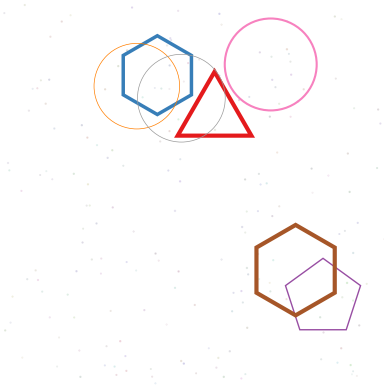[{"shape": "triangle", "thickness": 3, "radius": 0.55, "center": [0.557, 0.703]}, {"shape": "hexagon", "thickness": 2.5, "radius": 0.51, "center": [0.409, 0.805]}, {"shape": "pentagon", "thickness": 1, "radius": 0.51, "center": [0.839, 0.226]}, {"shape": "circle", "thickness": 0.5, "radius": 0.56, "center": [0.355, 0.776]}, {"shape": "hexagon", "thickness": 3, "radius": 0.59, "center": [0.768, 0.298]}, {"shape": "circle", "thickness": 1.5, "radius": 0.6, "center": [0.703, 0.833]}, {"shape": "circle", "thickness": 0.5, "radius": 0.57, "center": [0.471, 0.745]}]